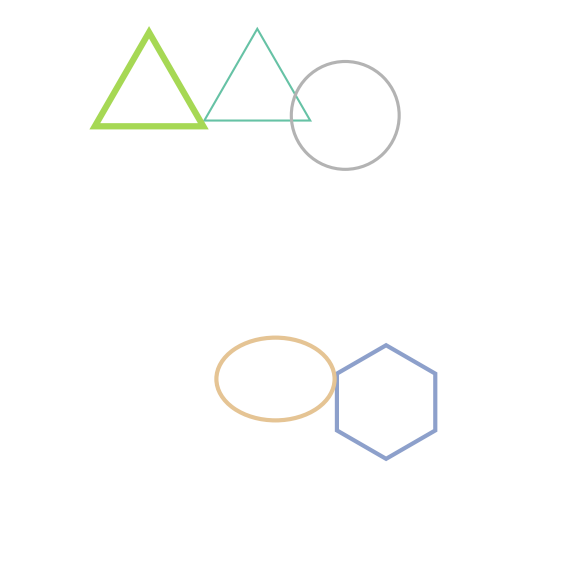[{"shape": "triangle", "thickness": 1, "radius": 0.53, "center": [0.445, 0.843]}, {"shape": "hexagon", "thickness": 2, "radius": 0.49, "center": [0.669, 0.303]}, {"shape": "triangle", "thickness": 3, "radius": 0.54, "center": [0.258, 0.835]}, {"shape": "oval", "thickness": 2, "radius": 0.51, "center": [0.477, 0.343]}, {"shape": "circle", "thickness": 1.5, "radius": 0.47, "center": [0.598, 0.799]}]